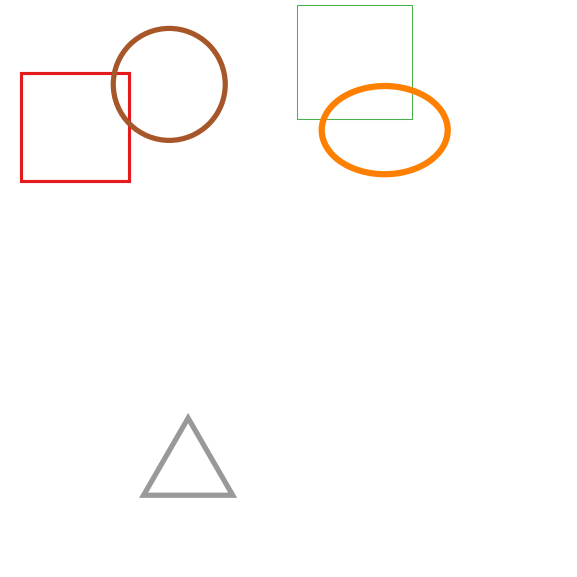[{"shape": "square", "thickness": 1.5, "radius": 0.47, "center": [0.13, 0.78]}, {"shape": "square", "thickness": 0.5, "radius": 0.5, "center": [0.614, 0.892]}, {"shape": "oval", "thickness": 3, "radius": 0.55, "center": [0.666, 0.774]}, {"shape": "circle", "thickness": 2.5, "radius": 0.48, "center": [0.293, 0.853]}, {"shape": "triangle", "thickness": 2.5, "radius": 0.45, "center": [0.326, 0.186]}]